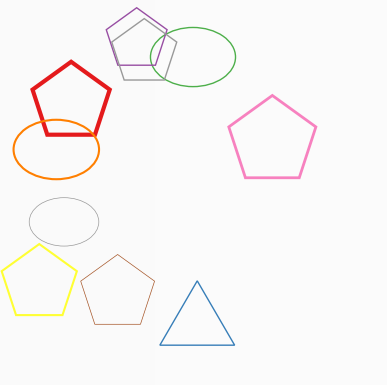[{"shape": "pentagon", "thickness": 3, "radius": 0.52, "center": [0.184, 0.735]}, {"shape": "triangle", "thickness": 1, "radius": 0.56, "center": [0.509, 0.159]}, {"shape": "oval", "thickness": 1, "radius": 0.55, "center": [0.498, 0.852]}, {"shape": "pentagon", "thickness": 1, "radius": 0.41, "center": [0.353, 0.897]}, {"shape": "oval", "thickness": 1.5, "radius": 0.55, "center": [0.145, 0.612]}, {"shape": "pentagon", "thickness": 1.5, "radius": 0.51, "center": [0.101, 0.264]}, {"shape": "pentagon", "thickness": 0.5, "radius": 0.5, "center": [0.304, 0.239]}, {"shape": "pentagon", "thickness": 2, "radius": 0.59, "center": [0.703, 0.634]}, {"shape": "oval", "thickness": 0.5, "radius": 0.45, "center": [0.165, 0.424]}, {"shape": "pentagon", "thickness": 1, "radius": 0.44, "center": [0.372, 0.863]}]